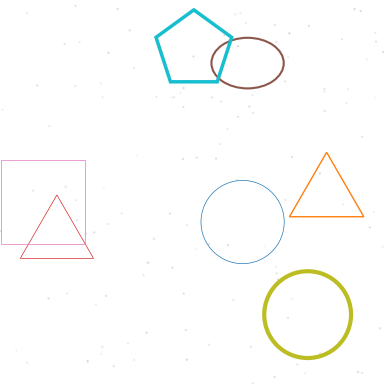[{"shape": "circle", "thickness": 0.5, "radius": 0.54, "center": [0.63, 0.423]}, {"shape": "triangle", "thickness": 1, "radius": 0.56, "center": [0.848, 0.493]}, {"shape": "triangle", "thickness": 0.5, "radius": 0.55, "center": [0.148, 0.384]}, {"shape": "oval", "thickness": 1.5, "radius": 0.47, "center": [0.643, 0.836]}, {"shape": "square", "thickness": 0.5, "radius": 0.54, "center": [0.112, 0.474]}, {"shape": "circle", "thickness": 3, "radius": 0.56, "center": [0.799, 0.183]}, {"shape": "pentagon", "thickness": 2.5, "radius": 0.52, "center": [0.504, 0.871]}]